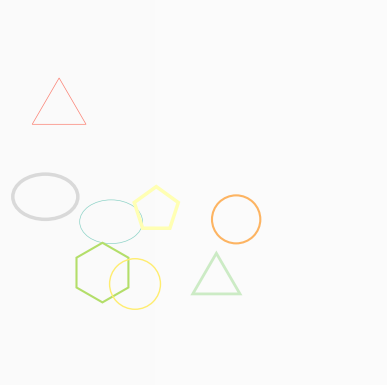[{"shape": "oval", "thickness": 0.5, "radius": 0.41, "center": [0.287, 0.424]}, {"shape": "pentagon", "thickness": 2.5, "radius": 0.3, "center": [0.403, 0.456]}, {"shape": "triangle", "thickness": 0.5, "radius": 0.4, "center": [0.153, 0.717]}, {"shape": "circle", "thickness": 1.5, "radius": 0.31, "center": [0.609, 0.43]}, {"shape": "hexagon", "thickness": 1.5, "radius": 0.39, "center": [0.264, 0.292]}, {"shape": "oval", "thickness": 2.5, "radius": 0.42, "center": [0.117, 0.489]}, {"shape": "triangle", "thickness": 2, "radius": 0.35, "center": [0.558, 0.272]}, {"shape": "circle", "thickness": 1, "radius": 0.33, "center": [0.348, 0.262]}]